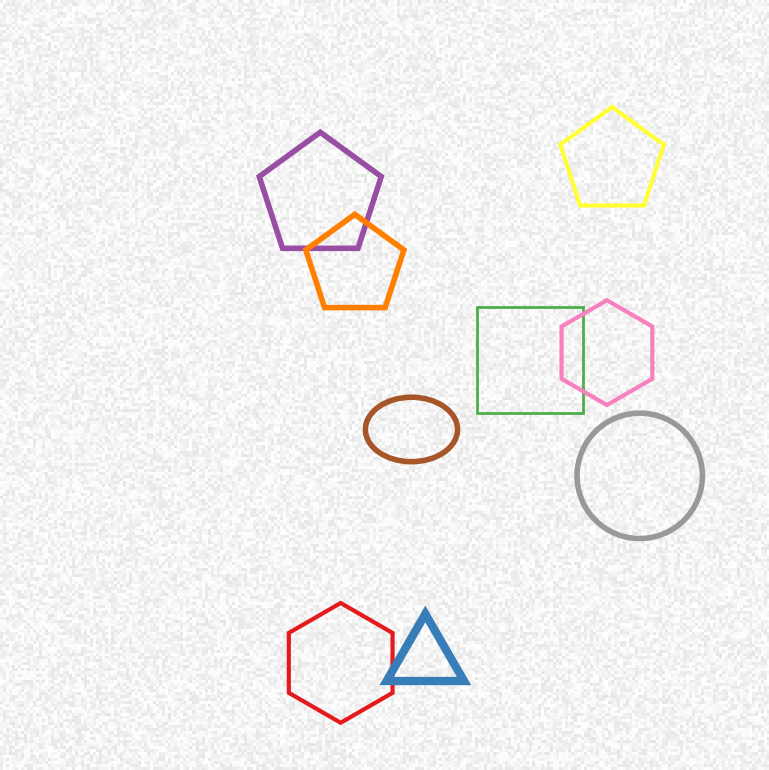[{"shape": "hexagon", "thickness": 1.5, "radius": 0.39, "center": [0.442, 0.139]}, {"shape": "triangle", "thickness": 3, "radius": 0.29, "center": [0.552, 0.145]}, {"shape": "square", "thickness": 1, "radius": 0.34, "center": [0.689, 0.532]}, {"shape": "pentagon", "thickness": 2, "radius": 0.42, "center": [0.416, 0.745]}, {"shape": "pentagon", "thickness": 2, "radius": 0.33, "center": [0.461, 0.655]}, {"shape": "pentagon", "thickness": 1.5, "radius": 0.35, "center": [0.795, 0.79]}, {"shape": "oval", "thickness": 2, "radius": 0.3, "center": [0.534, 0.442]}, {"shape": "hexagon", "thickness": 1.5, "radius": 0.34, "center": [0.788, 0.542]}, {"shape": "circle", "thickness": 2, "radius": 0.41, "center": [0.831, 0.382]}]